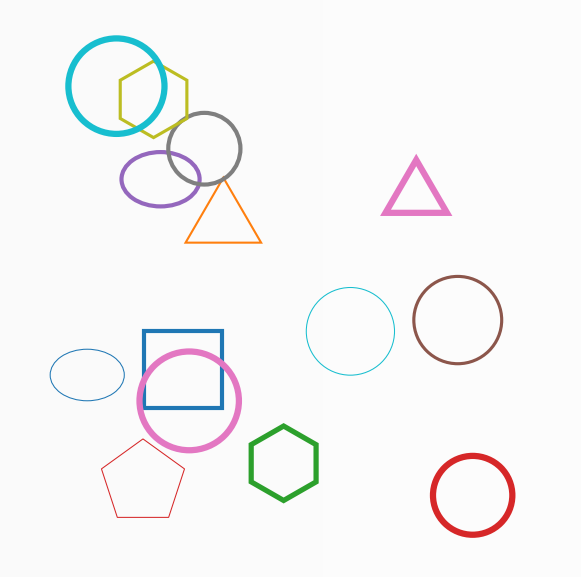[{"shape": "oval", "thickness": 0.5, "radius": 0.32, "center": [0.15, 0.35]}, {"shape": "square", "thickness": 2, "radius": 0.34, "center": [0.315, 0.359]}, {"shape": "triangle", "thickness": 1, "radius": 0.38, "center": [0.384, 0.616]}, {"shape": "hexagon", "thickness": 2.5, "radius": 0.32, "center": [0.488, 0.197]}, {"shape": "circle", "thickness": 3, "radius": 0.34, "center": [0.813, 0.141]}, {"shape": "pentagon", "thickness": 0.5, "radius": 0.38, "center": [0.246, 0.164]}, {"shape": "oval", "thickness": 2, "radius": 0.34, "center": [0.276, 0.689]}, {"shape": "circle", "thickness": 1.5, "radius": 0.38, "center": [0.788, 0.445]}, {"shape": "triangle", "thickness": 3, "radius": 0.31, "center": [0.716, 0.661]}, {"shape": "circle", "thickness": 3, "radius": 0.43, "center": [0.326, 0.305]}, {"shape": "circle", "thickness": 2, "radius": 0.31, "center": [0.352, 0.742]}, {"shape": "hexagon", "thickness": 1.5, "radius": 0.33, "center": [0.264, 0.827]}, {"shape": "circle", "thickness": 3, "radius": 0.41, "center": [0.2, 0.85]}, {"shape": "circle", "thickness": 0.5, "radius": 0.38, "center": [0.603, 0.425]}]